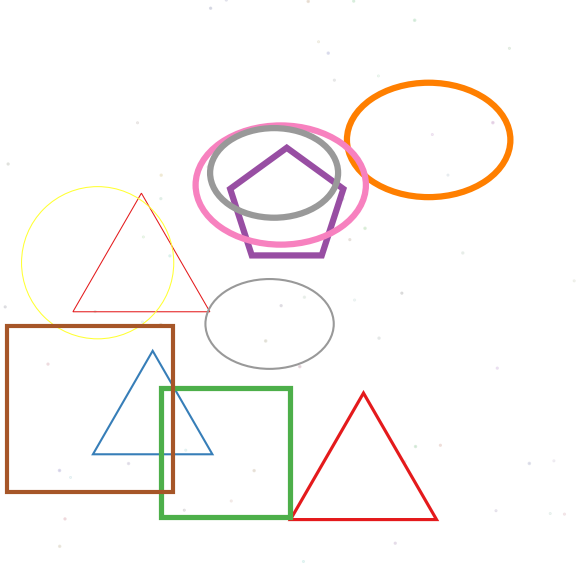[{"shape": "triangle", "thickness": 1.5, "radius": 0.73, "center": [0.629, 0.172]}, {"shape": "triangle", "thickness": 0.5, "radius": 0.68, "center": [0.245, 0.528]}, {"shape": "triangle", "thickness": 1, "radius": 0.6, "center": [0.264, 0.272]}, {"shape": "square", "thickness": 2.5, "radius": 0.56, "center": [0.391, 0.215]}, {"shape": "pentagon", "thickness": 3, "radius": 0.52, "center": [0.497, 0.64]}, {"shape": "oval", "thickness": 3, "radius": 0.71, "center": [0.742, 0.757]}, {"shape": "circle", "thickness": 0.5, "radius": 0.66, "center": [0.169, 0.544]}, {"shape": "square", "thickness": 2, "radius": 0.72, "center": [0.155, 0.291]}, {"shape": "oval", "thickness": 3, "radius": 0.74, "center": [0.486, 0.679]}, {"shape": "oval", "thickness": 1, "radius": 0.56, "center": [0.467, 0.438]}, {"shape": "oval", "thickness": 3, "radius": 0.55, "center": [0.475, 0.7]}]